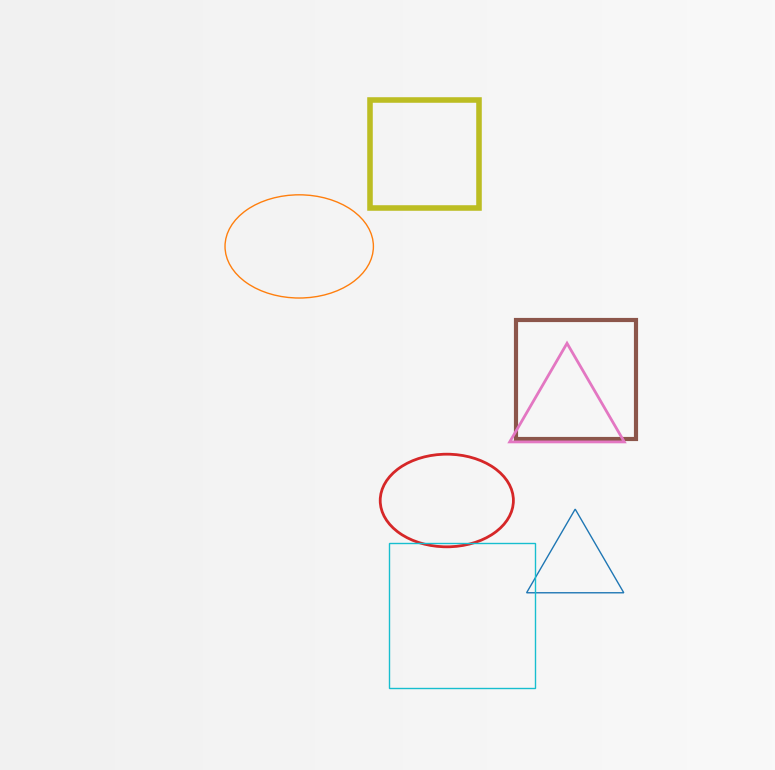[{"shape": "triangle", "thickness": 0.5, "radius": 0.36, "center": [0.742, 0.266]}, {"shape": "oval", "thickness": 0.5, "radius": 0.48, "center": [0.386, 0.68]}, {"shape": "oval", "thickness": 1, "radius": 0.43, "center": [0.577, 0.35]}, {"shape": "square", "thickness": 1.5, "radius": 0.39, "center": [0.743, 0.507]}, {"shape": "triangle", "thickness": 1, "radius": 0.43, "center": [0.732, 0.469]}, {"shape": "square", "thickness": 2, "radius": 0.35, "center": [0.548, 0.8]}, {"shape": "square", "thickness": 0.5, "radius": 0.47, "center": [0.596, 0.201]}]